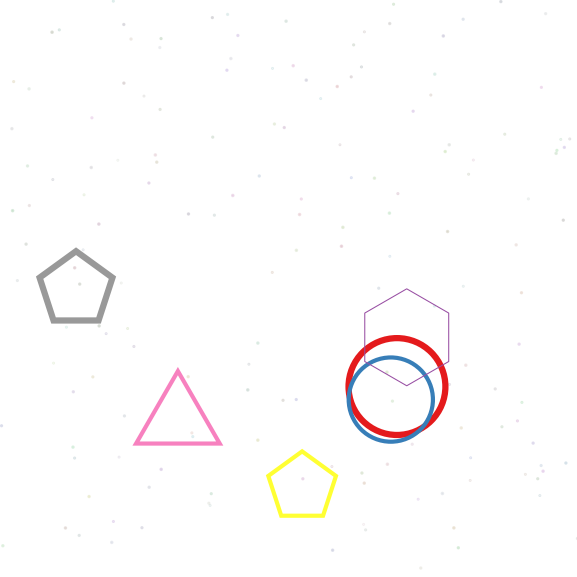[{"shape": "circle", "thickness": 3, "radius": 0.42, "center": [0.687, 0.33]}, {"shape": "circle", "thickness": 2, "radius": 0.36, "center": [0.677, 0.307]}, {"shape": "hexagon", "thickness": 0.5, "radius": 0.42, "center": [0.704, 0.415]}, {"shape": "pentagon", "thickness": 2, "radius": 0.31, "center": [0.523, 0.156]}, {"shape": "triangle", "thickness": 2, "radius": 0.42, "center": [0.308, 0.273]}, {"shape": "pentagon", "thickness": 3, "radius": 0.33, "center": [0.132, 0.498]}]